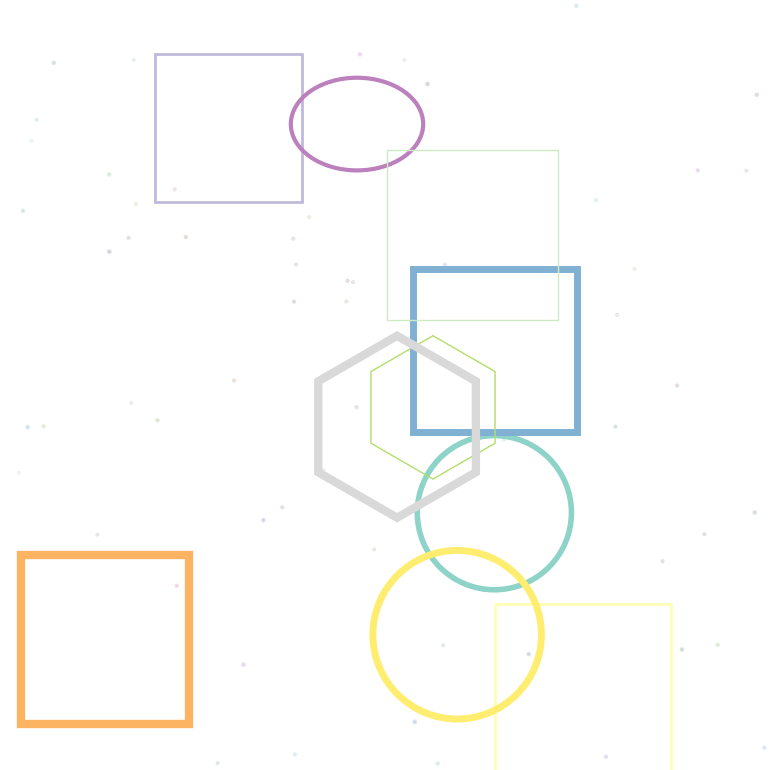[{"shape": "circle", "thickness": 2, "radius": 0.5, "center": [0.642, 0.334]}, {"shape": "square", "thickness": 1, "radius": 0.57, "center": [0.758, 0.101]}, {"shape": "square", "thickness": 1, "radius": 0.48, "center": [0.297, 0.834]}, {"shape": "square", "thickness": 2.5, "radius": 0.53, "center": [0.643, 0.545]}, {"shape": "square", "thickness": 3, "radius": 0.55, "center": [0.136, 0.169]}, {"shape": "hexagon", "thickness": 0.5, "radius": 0.47, "center": [0.562, 0.471]}, {"shape": "hexagon", "thickness": 3, "radius": 0.59, "center": [0.516, 0.446]}, {"shape": "oval", "thickness": 1.5, "radius": 0.43, "center": [0.464, 0.839]}, {"shape": "square", "thickness": 0.5, "radius": 0.55, "center": [0.614, 0.695]}, {"shape": "circle", "thickness": 2.5, "radius": 0.55, "center": [0.594, 0.176]}]